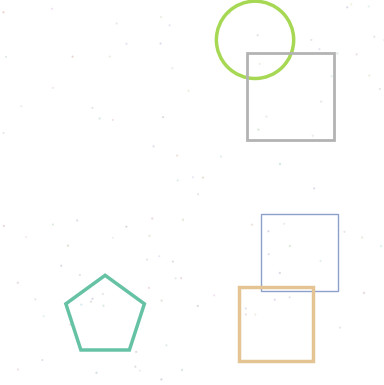[{"shape": "pentagon", "thickness": 2.5, "radius": 0.54, "center": [0.273, 0.178]}, {"shape": "square", "thickness": 1, "radius": 0.5, "center": [0.778, 0.344]}, {"shape": "circle", "thickness": 2.5, "radius": 0.5, "center": [0.662, 0.896]}, {"shape": "square", "thickness": 2.5, "radius": 0.48, "center": [0.717, 0.158]}, {"shape": "square", "thickness": 2, "radius": 0.56, "center": [0.755, 0.75]}]